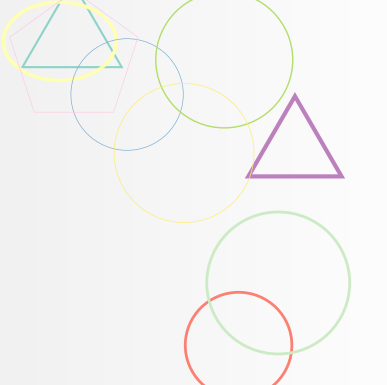[{"shape": "triangle", "thickness": 1.5, "radius": 0.74, "center": [0.186, 0.9]}, {"shape": "oval", "thickness": 2.5, "radius": 0.73, "center": [0.155, 0.893]}, {"shape": "circle", "thickness": 2, "radius": 0.69, "center": [0.616, 0.103]}, {"shape": "circle", "thickness": 0.5, "radius": 0.73, "center": [0.328, 0.755]}, {"shape": "circle", "thickness": 1, "radius": 0.88, "center": [0.579, 0.845]}, {"shape": "pentagon", "thickness": 0.5, "radius": 0.87, "center": [0.191, 0.849]}, {"shape": "triangle", "thickness": 3, "radius": 0.69, "center": [0.761, 0.611]}, {"shape": "circle", "thickness": 2, "radius": 0.92, "center": [0.718, 0.265]}, {"shape": "circle", "thickness": 0.5, "radius": 0.9, "center": [0.475, 0.603]}]